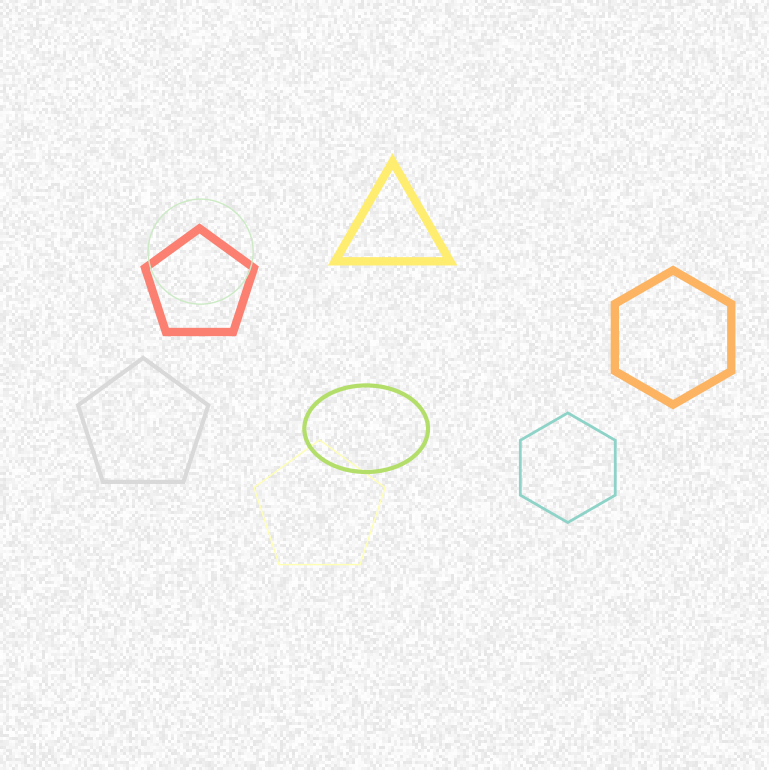[{"shape": "hexagon", "thickness": 1, "radius": 0.36, "center": [0.737, 0.393]}, {"shape": "pentagon", "thickness": 0.5, "radius": 0.45, "center": [0.415, 0.339]}, {"shape": "pentagon", "thickness": 3, "radius": 0.37, "center": [0.259, 0.629]}, {"shape": "hexagon", "thickness": 3, "radius": 0.44, "center": [0.874, 0.562]}, {"shape": "oval", "thickness": 1.5, "radius": 0.4, "center": [0.476, 0.443]}, {"shape": "pentagon", "thickness": 1.5, "radius": 0.44, "center": [0.186, 0.446]}, {"shape": "circle", "thickness": 0.5, "radius": 0.34, "center": [0.261, 0.673]}, {"shape": "triangle", "thickness": 3, "radius": 0.43, "center": [0.51, 0.704]}]